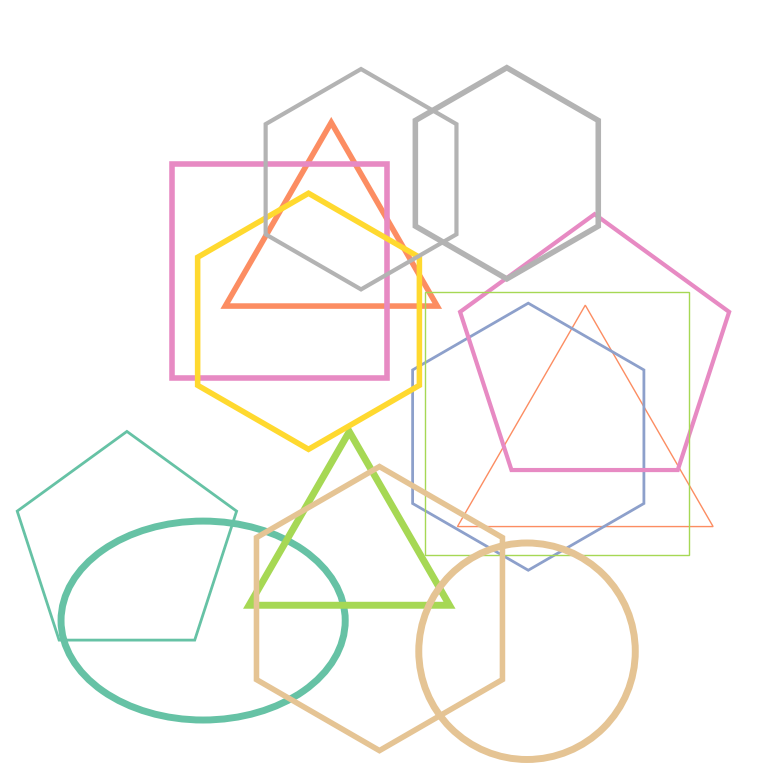[{"shape": "oval", "thickness": 2.5, "radius": 0.92, "center": [0.264, 0.194]}, {"shape": "pentagon", "thickness": 1, "radius": 0.75, "center": [0.165, 0.29]}, {"shape": "triangle", "thickness": 2, "radius": 0.79, "center": [0.43, 0.682]}, {"shape": "triangle", "thickness": 0.5, "radius": 0.96, "center": [0.76, 0.412]}, {"shape": "hexagon", "thickness": 1, "radius": 0.87, "center": [0.686, 0.433]}, {"shape": "square", "thickness": 2, "radius": 0.7, "center": [0.363, 0.648]}, {"shape": "pentagon", "thickness": 1.5, "radius": 0.92, "center": [0.772, 0.538]}, {"shape": "square", "thickness": 0.5, "radius": 0.86, "center": [0.723, 0.45]}, {"shape": "triangle", "thickness": 2.5, "radius": 0.75, "center": [0.454, 0.289]}, {"shape": "hexagon", "thickness": 2, "radius": 0.83, "center": [0.401, 0.583]}, {"shape": "hexagon", "thickness": 2, "radius": 0.92, "center": [0.493, 0.21]}, {"shape": "circle", "thickness": 2.5, "radius": 0.7, "center": [0.684, 0.154]}, {"shape": "hexagon", "thickness": 1.5, "radius": 0.72, "center": [0.469, 0.767]}, {"shape": "hexagon", "thickness": 2, "radius": 0.69, "center": [0.658, 0.775]}]